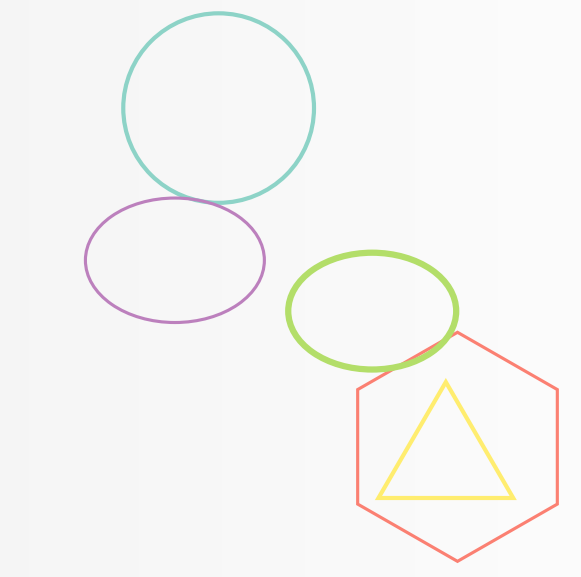[{"shape": "circle", "thickness": 2, "radius": 0.82, "center": [0.376, 0.812]}, {"shape": "hexagon", "thickness": 1.5, "radius": 0.99, "center": [0.787, 0.225]}, {"shape": "oval", "thickness": 3, "radius": 0.72, "center": [0.64, 0.46]}, {"shape": "oval", "thickness": 1.5, "radius": 0.77, "center": [0.301, 0.548]}, {"shape": "triangle", "thickness": 2, "radius": 0.67, "center": [0.767, 0.204]}]